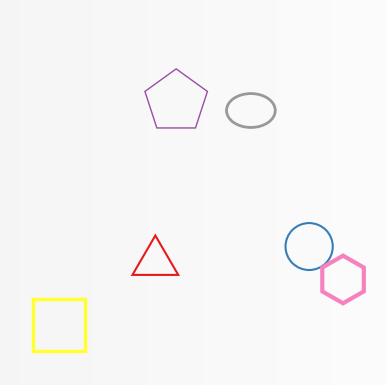[{"shape": "triangle", "thickness": 1.5, "radius": 0.34, "center": [0.401, 0.32]}, {"shape": "circle", "thickness": 1.5, "radius": 0.3, "center": [0.798, 0.36]}, {"shape": "pentagon", "thickness": 1, "radius": 0.42, "center": [0.455, 0.736]}, {"shape": "square", "thickness": 2.5, "radius": 0.33, "center": [0.153, 0.156]}, {"shape": "hexagon", "thickness": 3, "radius": 0.31, "center": [0.885, 0.274]}, {"shape": "oval", "thickness": 2, "radius": 0.31, "center": [0.647, 0.713]}]